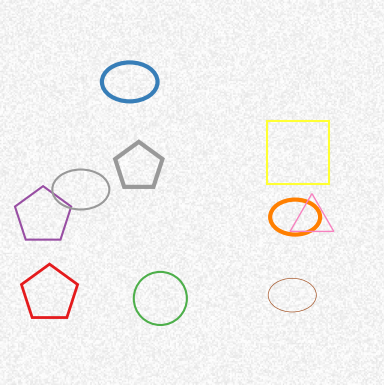[{"shape": "pentagon", "thickness": 2, "radius": 0.38, "center": [0.129, 0.237]}, {"shape": "oval", "thickness": 3, "radius": 0.36, "center": [0.337, 0.787]}, {"shape": "circle", "thickness": 1.5, "radius": 0.34, "center": [0.416, 0.225]}, {"shape": "pentagon", "thickness": 1.5, "radius": 0.38, "center": [0.112, 0.44]}, {"shape": "oval", "thickness": 3, "radius": 0.32, "center": [0.767, 0.436]}, {"shape": "square", "thickness": 1.5, "radius": 0.41, "center": [0.774, 0.604]}, {"shape": "oval", "thickness": 0.5, "radius": 0.31, "center": [0.759, 0.233]}, {"shape": "triangle", "thickness": 1, "radius": 0.33, "center": [0.81, 0.432]}, {"shape": "oval", "thickness": 1.5, "radius": 0.37, "center": [0.21, 0.508]}, {"shape": "pentagon", "thickness": 3, "radius": 0.32, "center": [0.361, 0.567]}]